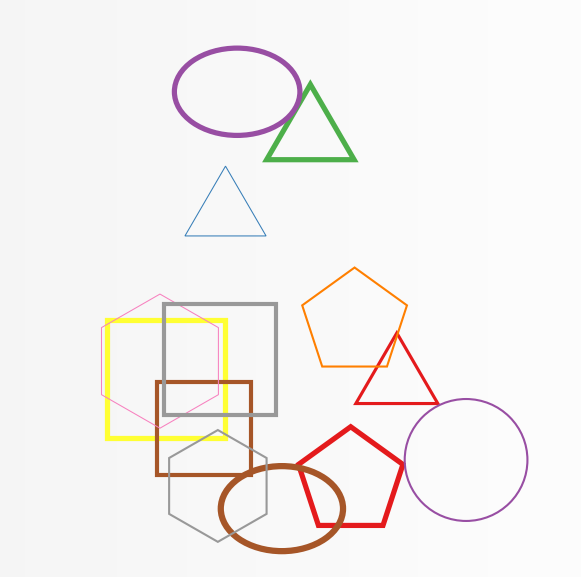[{"shape": "triangle", "thickness": 1.5, "radius": 0.41, "center": [0.683, 0.341]}, {"shape": "pentagon", "thickness": 2.5, "radius": 0.47, "center": [0.603, 0.166]}, {"shape": "triangle", "thickness": 0.5, "radius": 0.4, "center": [0.388, 0.631]}, {"shape": "triangle", "thickness": 2.5, "radius": 0.43, "center": [0.534, 0.766]}, {"shape": "circle", "thickness": 1, "radius": 0.53, "center": [0.802, 0.203]}, {"shape": "oval", "thickness": 2.5, "radius": 0.54, "center": [0.408, 0.84]}, {"shape": "pentagon", "thickness": 1, "radius": 0.47, "center": [0.61, 0.441]}, {"shape": "square", "thickness": 2.5, "radius": 0.51, "center": [0.286, 0.343]}, {"shape": "square", "thickness": 2, "radius": 0.4, "center": [0.351, 0.257]}, {"shape": "oval", "thickness": 3, "radius": 0.53, "center": [0.485, 0.118]}, {"shape": "hexagon", "thickness": 0.5, "radius": 0.58, "center": [0.275, 0.374]}, {"shape": "hexagon", "thickness": 1, "radius": 0.48, "center": [0.375, 0.158]}, {"shape": "square", "thickness": 2, "radius": 0.48, "center": [0.378, 0.376]}]